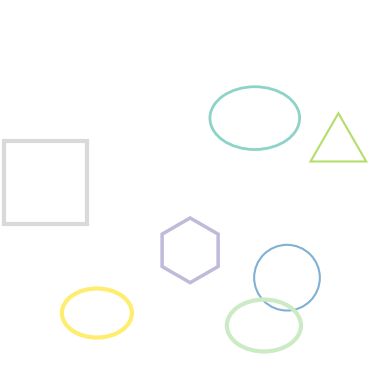[{"shape": "oval", "thickness": 2, "radius": 0.58, "center": [0.662, 0.693]}, {"shape": "hexagon", "thickness": 2.5, "radius": 0.42, "center": [0.494, 0.35]}, {"shape": "circle", "thickness": 1.5, "radius": 0.43, "center": [0.745, 0.279]}, {"shape": "triangle", "thickness": 1.5, "radius": 0.42, "center": [0.879, 0.622]}, {"shape": "square", "thickness": 3, "radius": 0.54, "center": [0.118, 0.526]}, {"shape": "oval", "thickness": 3, "radius": 0.48, "center": [0.686, 0.155]}, {"shape": "oval", "thickness": 3, "radius": 0.45, "center": [0.252, 0.187]}]